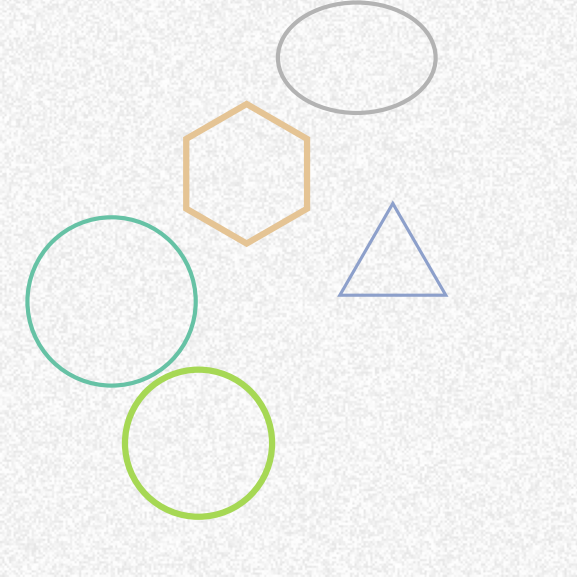[{"shape": "circle", "thickness": 2, "radius": 0.73, "center": [0.193, 0.477]}, {"shape": "triangle", "thickness": 1.5, "radius": 0.53, "center": [0.68, 0.541]}, {"shape": "circle", "thickness": 3, "radius": 0.64, "center": [0.344, 0.232]}, {"shape": "hexagon", "thickness": 3, "radius": 0.6, "center": [0.427, 0.698]}, {"shape": "oval", "thickness": 2, "radius": 0.68, "center": [0.618, 0.899]}]